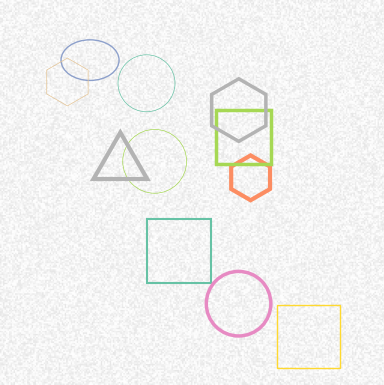[{"shape": "circle", "thickness": 0.5, "radius": 0.37, "center": [0.381, 0.784]}, {"shape": "square", "thickness": 1.5, "radius": 0.42, "center": [0.465, 0.349]}, {"shape": "hexagon", "thickness": 3, "radius": 0.29, "center": [0.651, 0.538]}, {"shape": "oval", "thickness": 1, "radius": 0.38, "center": [0.234, 0.844]}, {"shape": "circle", "thickness": 2.5, "radius": 0.42, "center": [0.62, 0.211]}, {"shape": "square", "thickness": 2.5, "radius": 0.35, "center": [0.632, 0.644]}, {"shape": "circle", "thickness": 0.5, "radius": 0.41, "center": [0.402, 0.581]}, {"shape": "square", "thickness": 1, "radius": 0.41, "center": [0.801, 0.126]}, {"shape": "hexagon", "thickness": 0.5, "radius": 0.31, "center": [0.175, 0.787]}, {"shape": "triangle", "thickness": 3, "radius": 0.4, "center": [0.313, 0.575]}, {"shape": "hexagon", "thickness": 2.5, "radius": 0.41, "center": [0.62, 0.714]}]